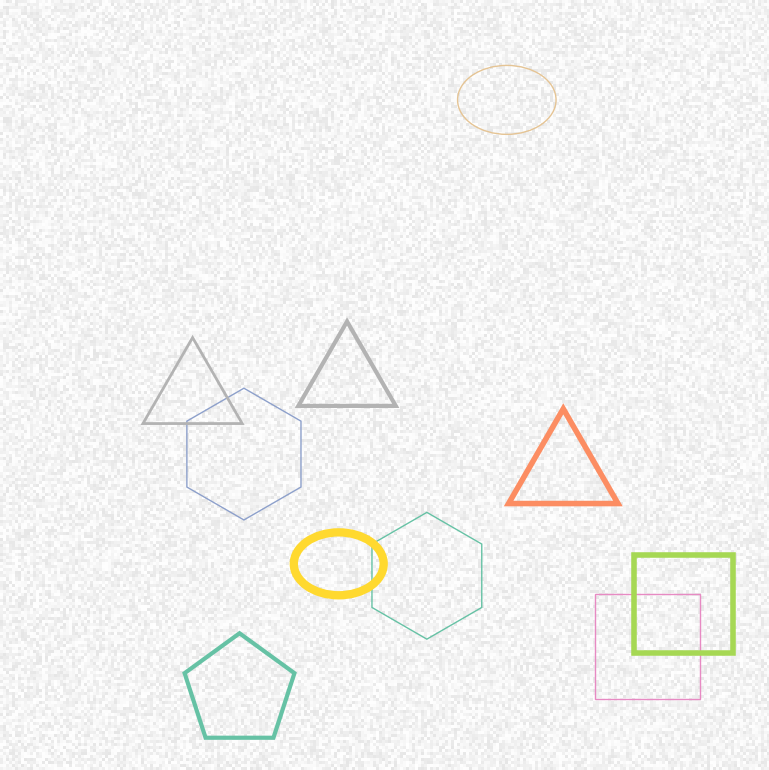[{"shape": "pentagon", "thickness": 1.5, "radius": 0.38, "center": [0.311, 0.103]}, {"shape": "hexagon", "thickness": 0.5, "radius": 0.41, "center": [0.554, 0.252]}, {"shape": "triangle", "thickness": 2, "radius": 0.41, "center": [0.732, 0.387]}, {"shape": "hexagon", "thickness": 0.5, "radius": 0.43, "center": [0.317, 0.41]}, {"shape": "square", "thickness": 0.5, "radius": 0.34, "center": [0.841, 0.16]}, {"shape": "square", "thickness": 2, "radius": 0.32, "center": [0.888, 0.215]}, {"shape": "oval", "thickness": 3, "radius": 0.29, "center": [0.44, 0.268]}, {"shape": "oval", "thickness": 0.5, "radius": 0.32, "center": [0.658, 0.87]}, {"shape": "triangle", "thickness": 1, "radius": 0.37, "center": [0.25, 0.487]}, {"shape": "triangle", "thickness": 1.5, "radius": 0.37, "center": [0.451, 0.509]}]